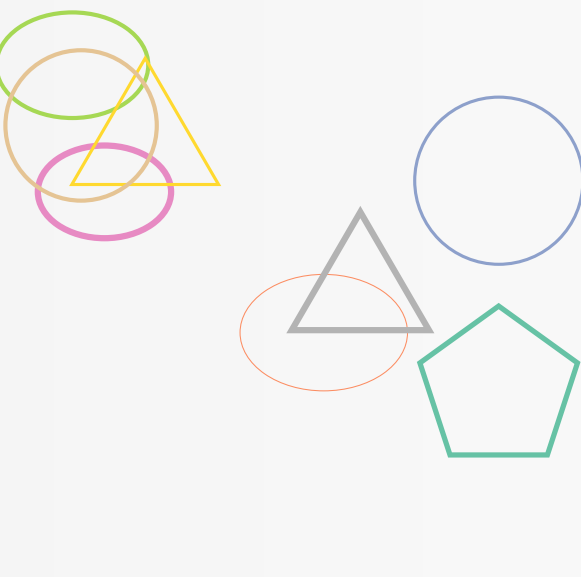[{"shape": "pentagon", "thickness": 2.5, "radius": 0.71, "center": [0.858, 0.327]}, {"shape": "oval", "thickness": 0.5, "radius": 0.72, "center": [0.557, 0.423]}, {"shape": "circle", "thickness": 1.5, "radius": 0.72, "center": [0.858, 0.686]}, {"shape": "oval", "thickness": 3, "radius": 0.57, "center": [0.18, 0.667]}, {"shape": "oval", "thickness": 2, "radius": 0.65, "center": [0.124, 0.886]}, {"shape": "triangle", "thickness": 1.5, "radius": 0.73, "center": [0.25, 0.753]}, {"shape": "circle", "thickness": 2, "radius": 0.65, "center": [0.14, 0.782]}, {"shape": "triangle", "thickness": 3, "radius": 0.68, "center": [0.62, 0.496]}]